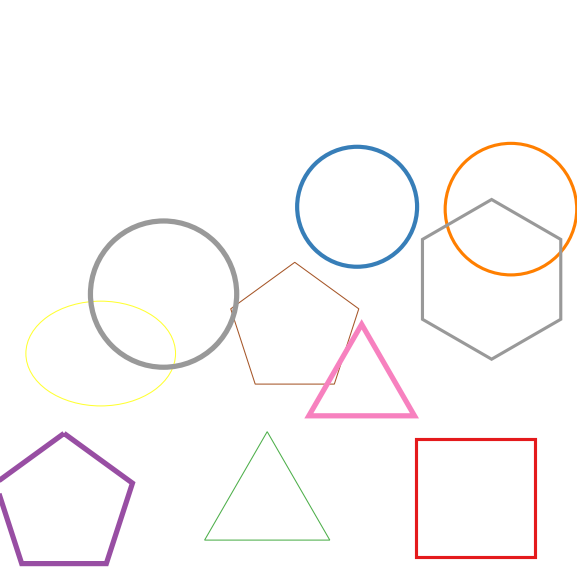[{"shape": "square", "thickness": 1.5, "radius": 0.51, "center": [0.823, 0.137]}, {"shape": "circle", "thickness": 2, "radius": 0.52, "center": [0.618, 0.641]}, {"shape": "triangle", "thickness": 0.5, "radius": 0.63, "center": [0.463, 0.126]}, {"shape": "pentagon", "thickness": 2.5, "radius": 0.62, "center": [0.111, 0.124]}, {"shape": "circle", "thickness": 1.5, "radius": 0.57, "center": [0.885, 0.637]}, {"shape": "oval", "thickness": 0.5, "radius": 0.65, "center": [0.174, 0.387]}, {"shape": "pentagon", "thickness": 0.5, "radius": 0.58, "center": [0.51, 0.428]}, {"shape": "triangle", "thickness": 2.5, "radius": 0.53, "center": [0.626, 0.332]}, {"shape": "hexagon", "thickness": 1.5, "radius": 0.69, "center": [0.851, 0.515]}, {"shape": "circle", "thickness": 2.5, "radius": 0.63, "center": [0.283, 0.49]}]